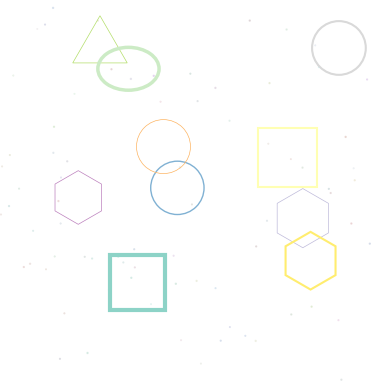[{"shape": "square", "thickness": 3, "radius": 0.36, "center": [0.358, 0.267]}, {"shape": "square", "thickness": 1.5, "radius": 0.38, "center": [0.747, 0.591]}, {"shape": "hexagon", "thickness": 0.5, "radius": 0.38, "center": [0.787, 0.433]}, {"shape": "circle", "thickness": 1, "radius": 0.35, "center": [0.461, 0.512]}, {"shape": "circle", "thickness": 0.5, "radius": 0.35, "center": [0.425, 0.619]}, {"shape": "triangle", "thickness": 0.5, "radius": 0.41, "center": [0.26, 0.877]}, {"shape": "circle", "thickness": 1.5, "radius": 0.35, "center": [0.88, 0.875]}, {"shape": "hexagon", "thickness": 0.5, "radius": 0.35, "center": [0.203, 0.487]}, {"shape": "oval", "thickness": 2.5, "radius": 0.4, "center": [0.334, 0.821]}, {"shape": "hexagon", "thickness": 1.5, "radius": 0.37, "center": [0.807, 0.323]}]